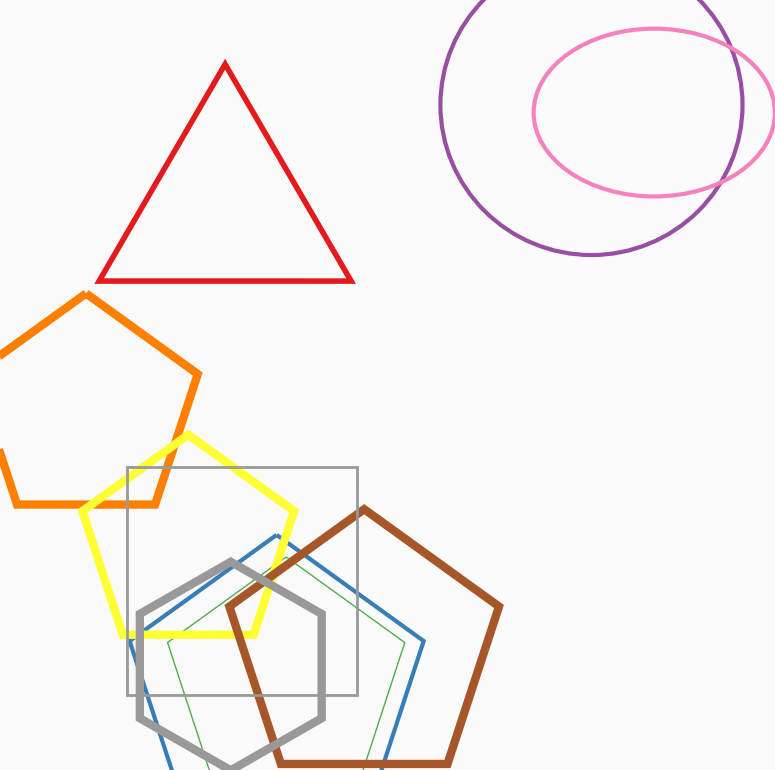[{"shape": "triangle", "thickness": 2, "radius": 0.94, "center": [0.29, 0.729]}, {"shape": "pentagon", "thickness": 1.5, "radius": 1.0, "center": [0.357, 0.106]}, {"shape": "pentagon", "thickness": 0.5, "radius": 0.8, "center": [0.369, 0.116]}, {"shape": "circle", "thickness": 1.5, "radius": 0.97, "center": [0.763, 0.864]}, {"shape": "pentagon", "thickness": 3, "radius": 0.76, "center": [0.111, 0.467]}, {"shape": "pentagon", "thickness": 3, "radius": 0.72, "center": [0.243, 0.292]}, {"shape": "pentagon", "thickness": 3, "radius": 0.91, "center": [0.47, 0.156]}, {"shape": "oval", "thickness": 1.5, "radius": 0.78, "center": [0.844, 0.854]}, {"shape": "hexagon", "thickness": 3, "radius": 0.68, "center": [0.298, 0.135]}, {"shape": "square", "thickness": 1, "radius": 0.74, "center": [0.312, 0.246]}]